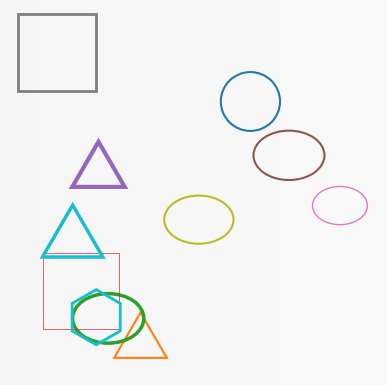[{"shape": "circle", "thickness": 1.5, "radius": 0.38, "center": [0.646, 0.736]}, {"shape": "triangle", "thickness": 1.5, "radius": 0.39, "center": [0.363, 0.11]}, {"shape": "oval", "thickness": 2.5, "radius": 0.46, "center": [0.279, 0.173]}, {"shape": "square", "thickness": 0.5, "radius": 0.49, "center": [0.21, 0.245]}, {"shape": "triangle", "thickness": 3, "radius": 0.39, "center": [0.254, 0.554]}, {"shape": "oval", "thickness": 1.5, "radius": 0.46, "center": [0.746, 0.597]}, {"shape": "oval", "thickness": 1, "radius": 0.35, "center": [0.877, 0.466]}, {"shape": "square", "thickness": 2, "radius": 0.5, "center": [0.147, 0.864]}, {"shape": "oval", "thickness": 1.5, "radius": 0.45, "center": [0.513, 0.429]}, {"shape": "triangle", "thickness": 2.5, "radius": 0.45, "center": [0.188, 0.377]}, {"shape": "hexagon", "thickness": 2, "radius": 0.36, "center": [0.248, 0.176]}]